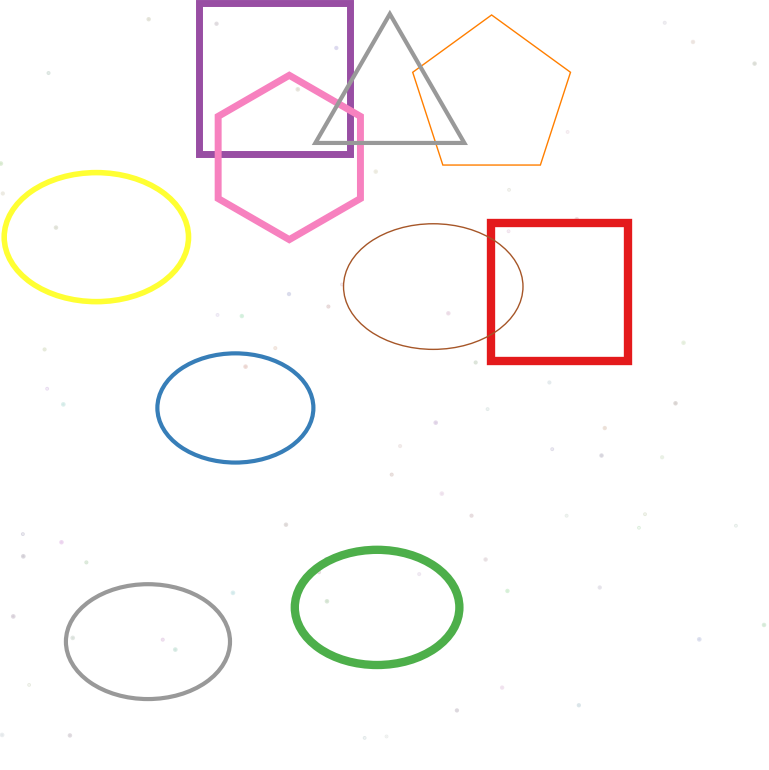[{"shape": "square", "thickness": 3, "radius": 0.45, "center": [0.727, 0.621]}, {"shape": "oval", "thickness": 1.5, "radius": 0.51, "center": [0.306, 0.47]}, {"shape": "oval", "thickness": 3, "radius": 0.53, "center": [0.49, 0.211]}, {"shape": "square", "thickness": 2.5, "radius": 0.49, "center": [0.357, 0.898]}, {"shape": "pentagon", "thickness": 0.5, "radius": 0.54, "center": [0.638, 0.873]}, {"shape": "oval", "thickness": 2, "radius": 0.6, "center": [0.125, 0.692]}, {"shape": "oval", "thickness": 0.5, "radius": 0.58, "center": [0.563, 0.628]}, {"shape": "hexagon", "thickness": 2.5, "radius": 0.53, "center": [0.376, 0.796]}, {"shape": "oval", "thickness": 1.5, "radius": 0.53, "center": [0.192, 0.167]}, {"shape": "triangle", "thickness": 1.5, "radius": 0.56, "center": [0.506, 0.87]}]